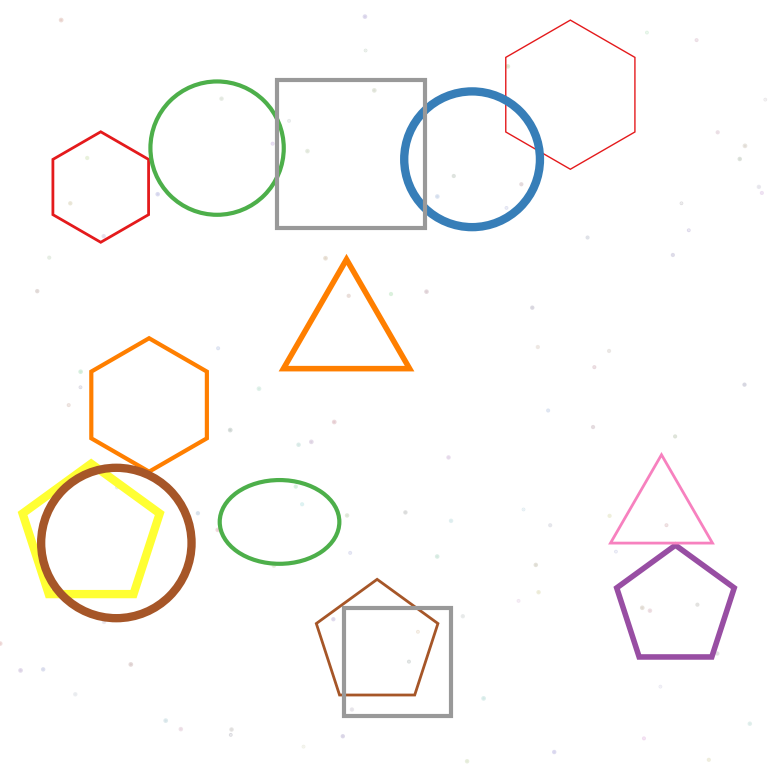[{"shape": "hexagon", "thickness": 0.5, "radius": 0.48, "center": [0.741, 0.877]}, {"shape": "hexagon", "thickness": 1, "radius": 0.36, "center": [0.131, 0.757]}, {"shape": "circle", "thickness": 3, "radius": 0.44, "center": [0.613, 0.793]}, {"shape": "oval", "thickness": 1.5, "radius": 0.39, "center": [0.363, 0.322]}, {"shape": "circle", "thickness": 1.5, "radius": 0.43, "center": [0.282, 0.808]}, {"shape": "pentagon", "thickness": 2, "radius": 0.4, "center": [0.877, 0.212]}, {"shape": "triangle", "thickness": 2, "radius": 0.47, "center": [0.45, 0.569]}, {"shape": "hexagon", "thickness": 1.5, "radius": 0.43, "center": [0.194, 0.474]}, {"shape": "pentagon", "thickness": 3, "radius": 0.47, "center": [0.118, 0.304]}, {"shape": "circle", "thickness": 3, "radius": 0.49, "center": [0.151, 0.295]}, {"shape": "pentagon", "thickness": 1, "radius": 0.42, "center": [0.49, 0.165]}, {"shape": "triangle", "thickness": 1, "radius": 0.38, "center": [0.859, 0.333]}, {"shape": "square", "thickness": 1.5, "radius": 0.48, "center": [0.456, 0.8]}, {"shape": "square", "thickness": 1.5, "radius": 0.35, "center": [0.516, 0.14]}]